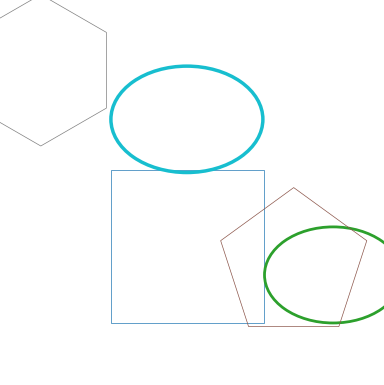[{"shape": "square", "thickness": 0.5, "radius": 0.99, "center": [0.487, 0.36]}, {"shape": "oval", "thickness": 2, "radius": 0.89, "center": [0.865, 0.286]}, {"shape": "pentagon", "thickness": 0.5, "radius": 1.0, "center": [0.763, 0.313]}, {"shape": "hexagon", "thickness": 0.5, "radius": 0.98, "center": [0.106, 0.818]}, {"shape": "oval", "thickness": 2.5, "radius": 0.99, "center": [0.485, 0.69]}]